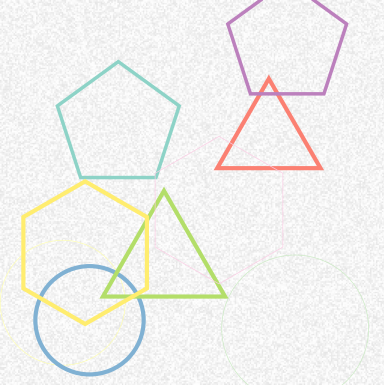[{"shape": "pentagon", "thickness": 2.5, "radius": 0.83, "center": [0.307, 0.673]}, {"shape": "circle", "thickness": 0.5, "radius": 0.81, "center": [0.163, 0.214]}, {"shape": "triangle", "thickness": 3, "radius": 0.77, "center": [0.698, 0.641]}, {"shape": "circle", "thickness": 3, "radius": 0.7, "center": [0.233, 0.168]}, {"shape": "triangle", "thickness": 3, "radius": 0.92, "center": [0.426, 0.321]}, {"shape": "hexagon", "thickness": 0.5, "radius": 0.96, "center": [0.569, 0.454]}, {"shape": "pentagon", "thickness": 2.5, "radius": 0.81, "center": [0.746, 0.888]}, {"shape": "circle", "thickness": 0.5, "radius": 0.95, "center": [0.767, 0.147]}, {"shape": "hexagon", "thickness": 3, "radius": 0.93, "center": [0.221, 0.344]}]